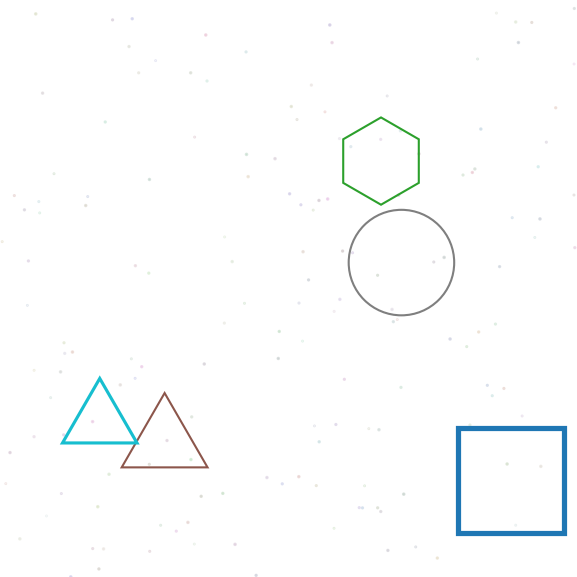[{"shape": "square", "thickness": 2.5, "radius": 0.46, "center": [0.885, 0.167]}, {"shape": "hexagon", "thickness": 1, "radius": 0.38, "center": [0.66, 0.72]}, {"shape": "triangle", "thickness": 1, "radius": 0.43, "center": [0.285, 0.233]}, {"shape": "circle", "thickness": 1, "radius": 0.46, "center": [0.695, 0.544]}, {"shape": "triangle", "thickness": 1.5, "radius": 0.37, "center": [0.173, 0.269]}]